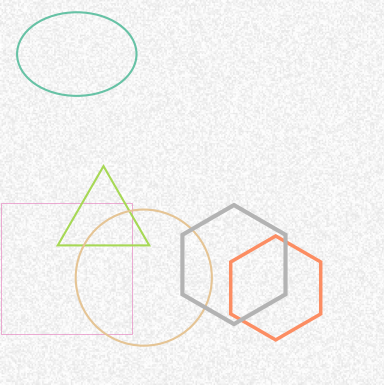[{"shape": "oval", "thickness": 1.5, "radius": 0.78, "center": [0.199, 0.86]}, {"shape": "hexagon", "thickness": 2.5, "radius": 0.67, "center": [0.716, 0.252]}, {"shape": "square", "thickness": 0.5, "radius": 0.85, "center": [0.172, 0.303]}, {"shape": "triangle", "thickness": 1.5, "radius": 0.69, "center": [0.269, 0.431]}, {"shape": "circle", "thickness": 1.5, "radius": 0.88, "center": [0.373, 0.279]}, {"shape": "hexagon", "thickness": 3, "radius": 0.77, "center": [0.608, 0.313]}]